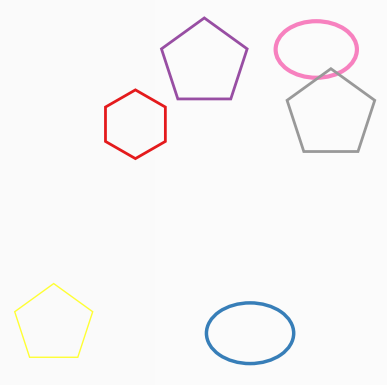[{"shape": "hexagon", "thickness": 2, "radius": 0.45, "center": [0.349, 0.677]}, {"shape": "oval", "thickness": 2.5, "radius": 0.56, "center": [0.645, 0.134]}, {"shape": "pentagon", "thickness": 2, "radius": 0.58, "center": [0.527, 0.837]}, {"shape": "pentagon", "thickness": 1, "radius": 0.53, "center": [0.139, 0.158]}, {"shape": "oval", "thickness": 3, "radius": 0.52, "center": [0.816, 0.871]}, {"shape": "pentagon", "thickness": 2, "radius": 0.59, "center": [0.854, 0.703]}]